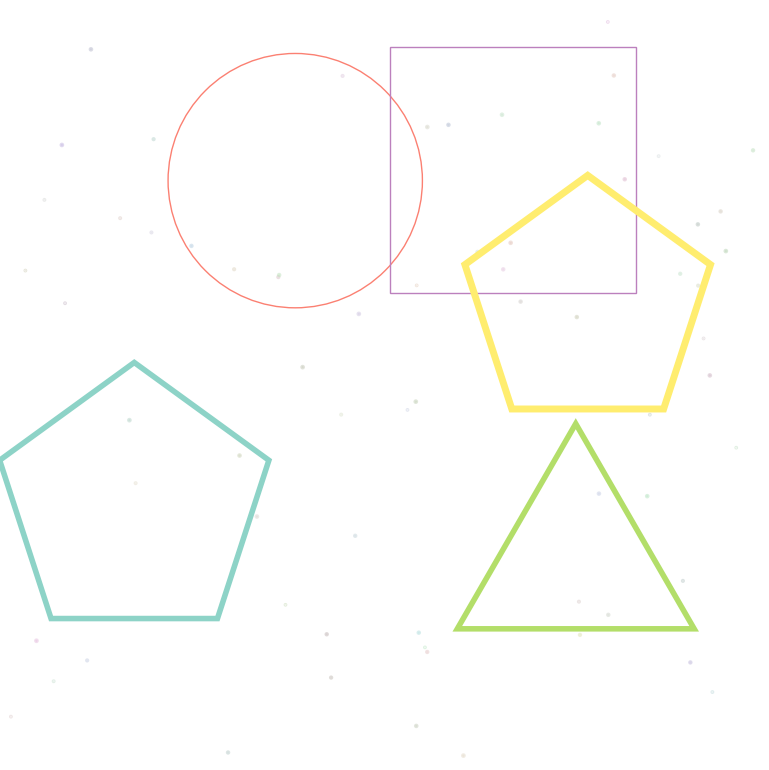[{"shape": "pentagon", "thickness": 2, "radius": 0.92, "center": [0.174, 0.345]}, {"shape": "circle", "thickness": 0.5, "radius": 0.83, "center": [0.383, 0.765]}, {"shape": "triangle", "thickness": 2, "radius": 0.89, "center": [0.748, 0.272]}, {"shape": "square", "thickness": 0.5, "radius": 0.8, "center": [0.667, 0.779]}, {"shape": "pentagon", "thickness": 2.5, "radius": 0.84, "center": [0.763, 0.605]}]